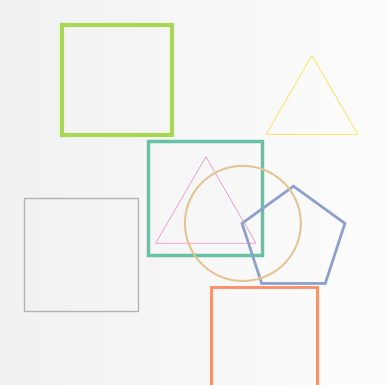[{"shape": "square", "thickness": 2.5, "radius": 0.74, "center": [0.529, 0.486]}, {"shape": "square", "thickness": 2, "radius": 0.68, "center": [0.682, 0.119]}, {"shape": "pentagon", "thickness": 2, "radius": 0.7, "center": [0.757, 0.377]}, {"shape": "triangle", "thickness": 0.5, "radius": 0.75, "center": [0.531, 0.443]}, {"shape": "square", "thickness": 3, "radius": 0.71, "center": [0.302, 0.792]}, {"shape": "triangle", "thickness": 0.5, "radius": 0.68, "center": [0.805, 0.719]}, {"shape": "circle", "thickness": 1.5, "radius": 0.75, "center": [0.627, 0.42]}, {"shape": "square", "thickness": 1, "radius": 0.73, "center": [0.209, 0.339]}]